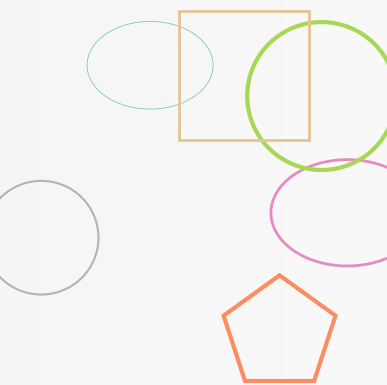[{"shape": "oval", "thickness": 0.5, "radius": 0.81, "center": [0.387, 0.83]}, {"shape": "pentagon", "thickness": 3, "radius": 0.76, "center": [0.721, 0.133]}, {"shape": "oval", "thickness": 2, "radius": 0.99, "center": [0.896, 0.447]}, {"shape": "circle", "thickness": 3, "radius": 0.96, "center": [0.83, 0.751]}, {"shape": "square", "thickness": 2, "radius": 0.84, "center": [0.629, 0.805]}, {"shape": "circle", "thickness": 1.5, "radius": 0.74, "center": [0.106, 0.383]}]